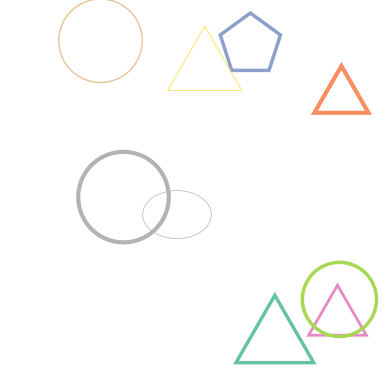[{"shape": "triangle", "thickness": 2.5, "radius": 0.58, "center": [0.714, 0.116]}, {"shape": "triangle", "thickness": 3, "radius": 0.41, "center": [0.887, 0.748]}, {"shape": "pentagon", "thickness": 2.5, "radius": 0.41, "center": [0.65, 0.884]}, {"shape": "triangle", "thickness": 2, "radius": 0.43, "center": [0.877, 0.173]}, {"shape": "circle", "thickness": 2.5, "radius": 0.48, "center": [0.882, 0.222]}, {"shape": "triangle", "thickness": 0.5, "radius": 0.56, "center": [0.532, 0.821]}, {"shape": "circle", "thickness": 1, "radius": 0.54, "center": [0.261, 0.894]}, {"shape": "circle", "thickness": 3, "radius": 0.59, "center": [0.321, 0.488]}, {"shape": "oval", "thickness": 0.5, "radius": 0.45, "center": [0.46, 0.443]}]